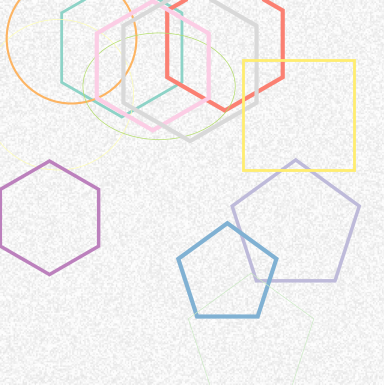[{"shape": "hexagon", "thickness": 2, "radius": 0.9, "center": [0.316, 0.876]}, {"shape": "circle", "thickness": 0.5, "radius": 0.98, "center": [0.151, 0.754]}, {"shape": "pentagon", "thickness": 2.5, "radius": 0.87, "center": [0.768, 0.411]}, {"shape": "hexagon", "thickness": 3, "radius": 0.87, "center": [0.584, 0.886]}, {"shape": "pentagon", "thickness": 3, "radius": 0.67, "center": [0.591, 0.286]}, {"shape": "circle", "thickness": 1.5, "radius": 0.84, "center": [0.186, 0.9]}, {"shape": "oval", "thickness": 0.5, "radius": 0.99, "center": [0.413, 0.776]}, {"shape": "hexagon", "thickness": 3, "radius": 0.84, "center": [0.397, 0.829]}, {"shape": "hexagon", "thickness": 3, "radius": 1.0, "center": [0.494, 0.833]}, {"shape": "hexagon", "thickness": 2.5, "radius": 0.74, "center": [0.129, 0.434]}, {"shape": "pentagon", "thickness": 0.5, "radius": 0.86, "center": [0.652, 0.119]}, {"shape": "square", "thickness": 2, "radius": 0.72, "center": [0.776, 0.701]}]